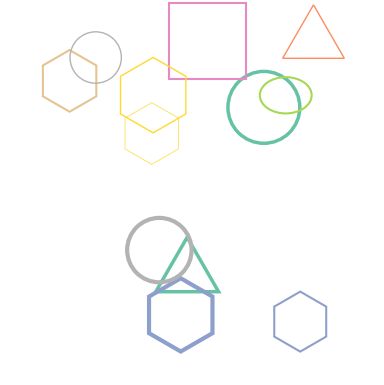[{"shape": "triangle", "thickness": 2.5, "radius": 0.47, "center": [0.486, 0.289]}, {"shape": "circle", "thickness": 2.5, "radius": 0.47, "center": [0.685, 0.721]}, {"shape": "triangle", "thickness": 1, "radius": 0.46, "center": [0.814, 0.895]}, {"shape": "hexagon", "thickness": 1.5, "radius": 0.39, "center": [0.78, 0.165]}, {"shape": "hexagon", "thickness": 3, "radius": 0.48, "center": [0.469, 0.182]}, {"shape": "square", "thickness": 1.5, "radius": 0.5, "center": [0.539, 0.894]}, {"shape": "oval", "thickness": 1.5, "radius": 0.34, "center": [0.742, 0.753]}, {"shape": "hexagon", "thickness": 0.5, "radius": 0.4, "center": [0.394, 0.653]}, {"shape": "hexagon", "thickness": 1, "radius": 0.49, "center": [0.398, 0.753]}, {"shape": "hexagon", "thickness": 1.5, "radius": 0.4, "center": [0.181, 0.79]}, {"shape": "circle", "thickness": 3, "radius": 0.42, "center": [0.414, 0.35]}, {"shape": "circle", "thickness": 1, "radius": 0.33, "center": [0.248, 0.851]}]